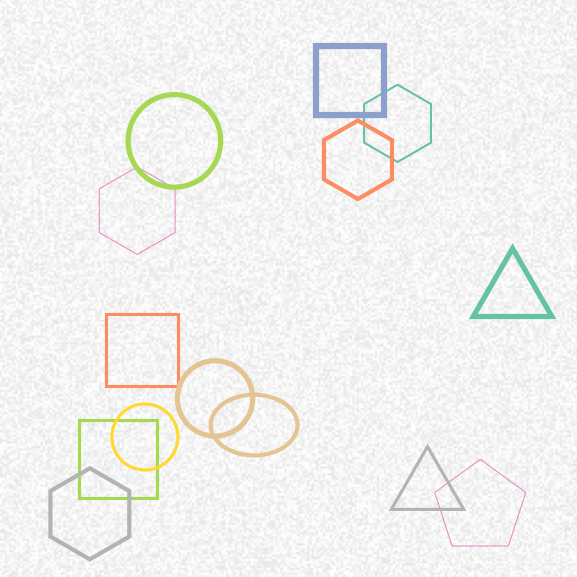[{"shape": "hexagon", "thickness": 1, "radius": 0.33, "center": [0.688, 0.786]}, {"shape": "triangle", "thickness": 2.5, "radius": 0.39, "center": [0.888, 0.49]}, {"shape": "square", "thickness": 1.5, "radius": 0.31, "center": [0.246, 0.393]}, {"shape": "hexagon", "thickness": 2, "radius": 0.34, "center": [0.62, 0.723]}, {"shape": "square", "thickness": 3, "radius": 0.3, "center": [0.606, 0.86]}, {"shape": "pentagon", "thickness": 0.5, "radius": 0.41, "center": [0.832, 0.121]}, {"shape": "hexagon", "thickness": 0.5, "radius": 0.38, "center": [0.238, 0.634]}, {"shape": "square", "thickness": 1.5, "radius": 0.34, "center": [0.204, 0.205]}, {"shape": "circle", "thickness": 2.5, "radius": 0.4, "center": [0.302, 0.755]}, {"shape": "circle", "thickness": 1.5, "radius": 0.29, "center": [0.251, 0.242]}, {"shape": "circle", "thickness": 2.5, "radius": 0.33, "center": [0.372, 0.309]}, {"shape": "oval", "thickness": 2, "radius": 0.38, "center": [0.44, 0.263]}, {"shape": "hexagon", "thickness": 2, "radius": 0.39, "center": [0.156, 0.109]}, {"shape": "triangle", "thickness": 1.5, "radius": 0.36, "center": [0.74, 0.153]}]